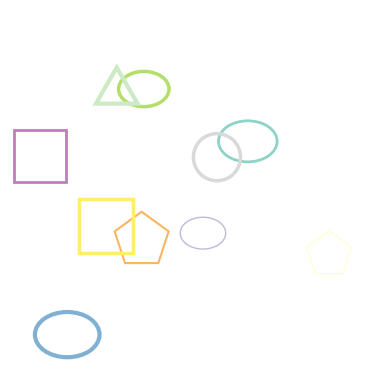[{"shape": "oval", "thickness": 2, "radius": 0.38, "center": [0.644, 0.633]}, {"shape": "pentagon", "thickness": 0.5, "radius": 0.31, "center": [0.855, 0.339]}, {"shape": "oval", "thickness": 1, "radius": 0.3, "center": [0.527, 0.394]}, {"shape": "oval", "thickness": 3, "radius": 0.42, "center": [0.175, 0.131]}, {"shape": "pentagon", "thickness": 1.5, "radius": 0.37, "center": [0.368, 0.376]}, {"shape": "oval", "thickness": 2.5, "radius": 0.33, "center": [0.373, 0.769]}, {"shape": "circle", "thickness": 2.5, "radius": 0.31, "center": [0.564, 0.592]}, {"shape": "square", "thickness": 2, "radius": 0.34, "center": [0.105, 0.596]}, {"shape": "triangle", "thickness": 3, "radius": 0.31, "center": [0.303, 0.762]}, {"shape": "square", "thickness": 2.5, "radius": 0.35, "center": [0.275, 0.413]}]